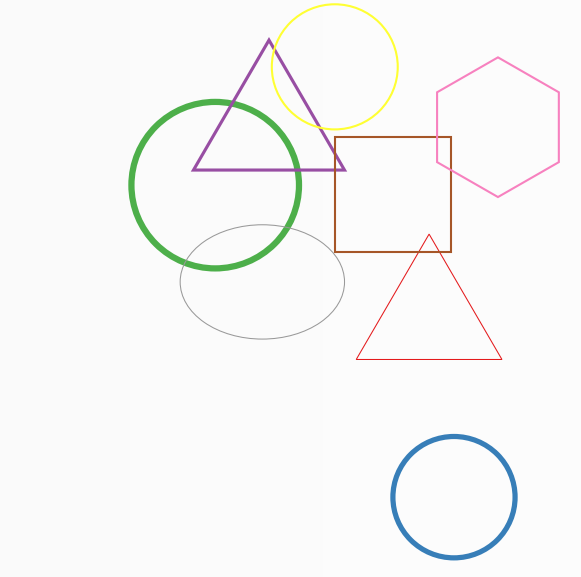[{"shape": "triangle", "thickness": 0.5, "radius": 0.72, "center": [0.738, 0.449]}, {"shape": "circle", "thickness": 2.5, "radius": 0.53, "center": [0.781, 0.138]}, {"shape": "circle", "thickness": 3, "radius": 0.72, "center": [0.37, 0.679]}, {"shape": "triangle", "thickness": 1.5, "radius": 0.75, "center": [0.463, 0.78]}, {"shape": "circle", "thickness": 1, "radius": 0.54, "center": [0.576, 0.883]}, {"shape": "square", "thickness": 1, "radius": 0.5, "center": [0.676, 0.662]}, {"shape": "hexagon", "thickness": 1, "radius": 0.6, "center": [0.857, 0.779]}, {"shape": "oval", "thickness": 0.5, "radius": 0.71, "center": [0.451, 0.511]}]